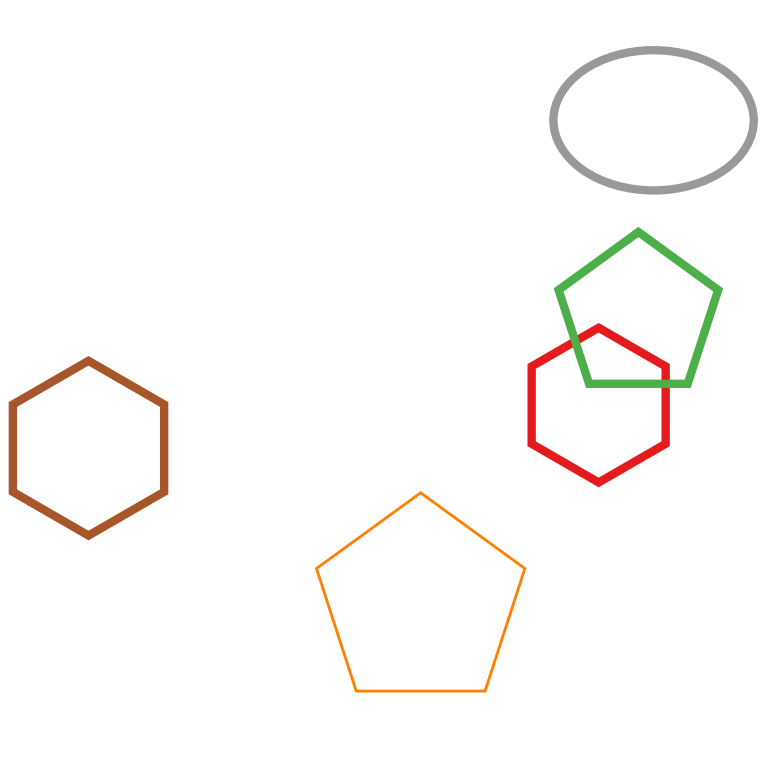[{"shape": "hexagon", "thickness": 3, "radius": 0.5, "center": [0.777, 0.474]}, {"shape": "pentagon", "thickness": 3, "radius": 0.54, "center": [0.829, 0.59]}, {"shape": "pentagon", "thickness": 1, "radius": 0.71, "center": [0.546, 0.218]}, {"shape": "hexagon", "thickness": 3, "radius": 0.57, "center": [0.115, 0.418]}, {"shape": "oval", "thickness": 3, "radius": 0.65, "center": [0.849, 0.844]}]